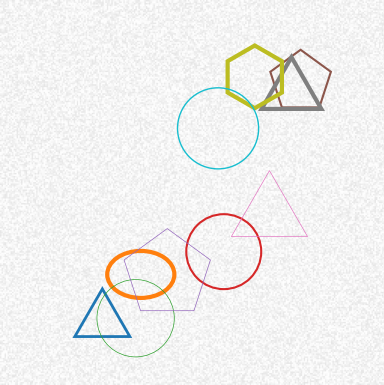[{"shape": "triangle", "thickness": 2, "radius": 0.41, "center": [0.266, 0.167]}, {"shape": "oval", "thickness": 3, "radius": 0.44, "center": [0.366, 0.287]}, {"shape": "circle", "thickness": 0.5, "radius": 0.5, "center": [0.352, 0.173]}, {"shape": "circle", "thickness": 1.5, "radius": 0.49, "center": [0.581, 0.346]}, {"shape": "pentagon", "thickness": 0.5, "radius": 0.59, "center": [0.434, 0.288]}, {"shape": "pentagon", "thickness": 1.5, "radius": 0.41, "center": [0.781, 0.788]}, {"shape": "triangle", "thickness": 0.5, "radius": 0.57, "center": [0.7, 0.443]}, {"shape": "triangle", "thickness": 3, "radius": 0.45, "center": [0.757, 0.762]}, {"shape": "hexagon", "thickness": 3, "radius": 0.41, "center": [0.662, 0.8]}, {"shape": "circle", "thickness": 1, "radius": 0.53, "center": [0.566, 0.667]}]